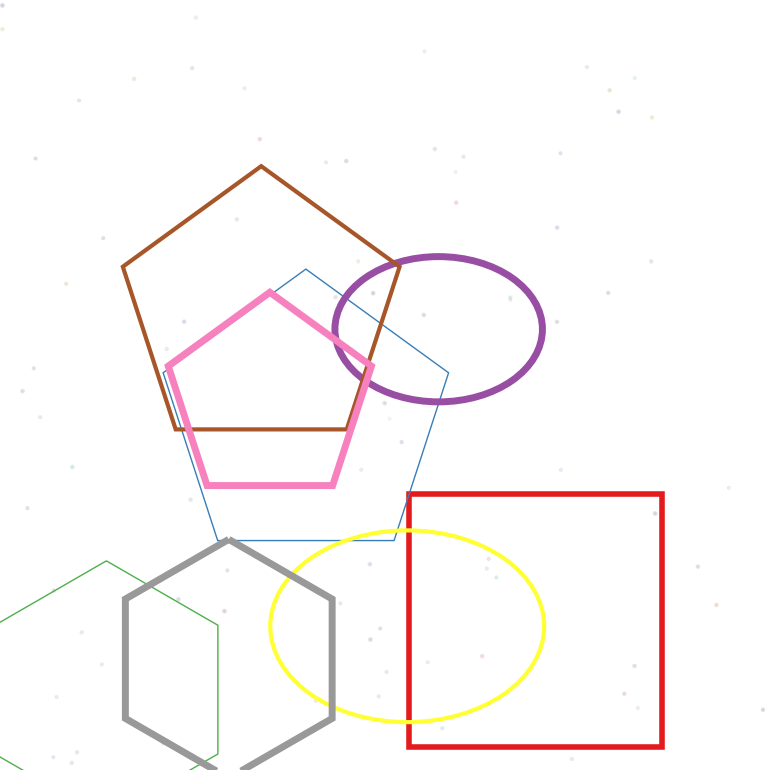[{"shape": "square", "thickness": 2, "radius": 0.82, "center": [0.696, 0.194]}, {"shape": "pentagon", "thickness": 0.5, "radius": 0.97, "center": [0.397, 0.456]}, {"shape": "hexagon", "thickness": 0.5, "radius": 0.84, "center": [0.138, 0.104]}, {"shape": "oval", "thickness": 2.5, "radius": 0.67, "center": [0.57, 0.572]}, {"shape": "oval", "thickness": 1.5, "radius": 0.89, "center": [0.529, 0.187]}, {"shape": "pentagon", "thickness": 1.5, "radius": 0.94, "center": [0.339, 0.595]}, {"shape": "pentagon", "thickness": 2.5, "radius": 0.69, "center": [0.35, 0.482]}, {"shape": "hexagon", "thickness": 2.5, "radius": 0.78, "center": [0.297, 0.144]}]